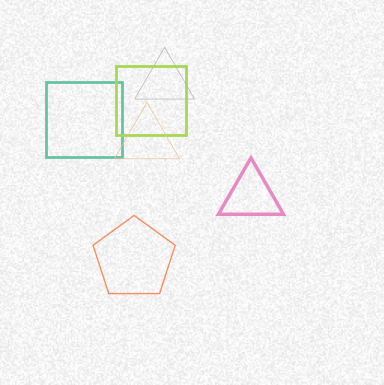[{"shape": "square", "thickness": 2, "radius": 0.49, "center": [0.219, 0.69]}, {"shape": "pentagon", "thickness": 1, "radius": 0.56, "center": [0.348, 0.328]}, {"shape": "triangle", "thickness": 2.5, "radius": 0.49, "center": [0.652, 0.492]}, {"shape": "square", "thickness": 2, "radius": 0.45, "center": [0.392, 0.739]}, {"shape": "triangle", "thickness": 0.5, "radius": 0.49, "center": [0.382, 0.636]}, {"shape": "triangle", "thickness": 0.5, "radius": 0.45, "center": [0.428, 0.788]}]